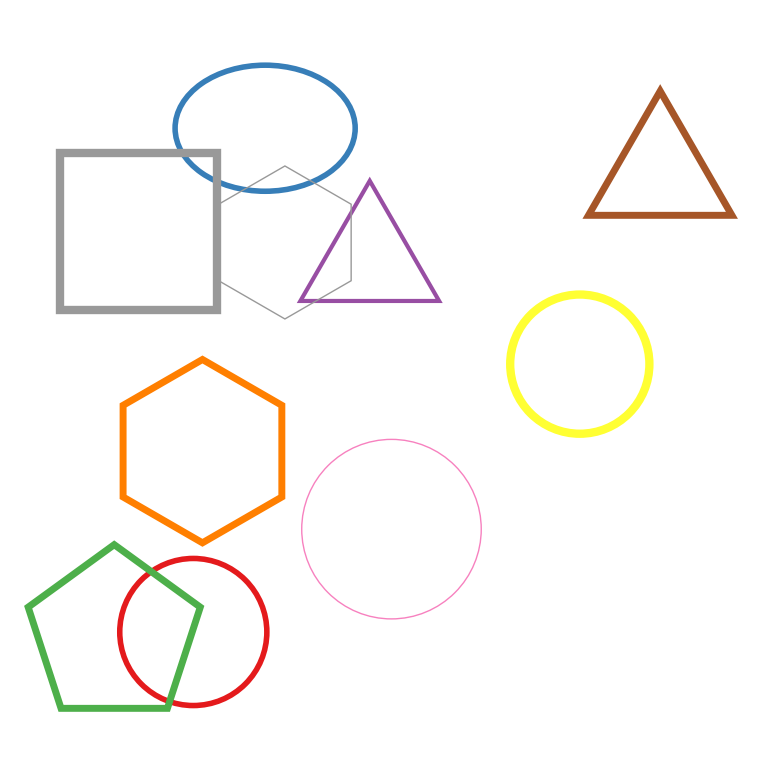[{"shape": "circle", "thickness": 2, "radius": 0.48, "center": [0.251, 0.179]}, {"shape": "oval", "thickness": 2, "radius": 0.58, "center": [0.344, 0.833]}, {"shape": "pentagon", "thickness": 2.5, "radius": 0.59, "center": [0.148, 0.175]}, {"shape": "triangle", "thickness": 1.5, "radius": 0.52, "center": [0.48, 0.661]}, {"shape": "hexagon", "thickness": 2.5, "radius": 0.6, "center": [0.263, 0.414]}, {"shape": "circle", "thickness": 3, "radius": 0.45, "center": [0.753, 0.527]}, {"shape": "triangle", "thickness": 2.5, "radius": 0.54, "center": [0.857, 0.774]}, {"shape": "circle", "thickness": 0.5, "radius": 0.58, "center": [0.508, 0.313]}, {"shape": "square", "thickness": 3, "radius": 0.51, "center": [0.18, 0.7]}, {"shape": "hexagon", "thickness": 0.5, "radius": 0.5, "center": [0.37, 0.685]}]